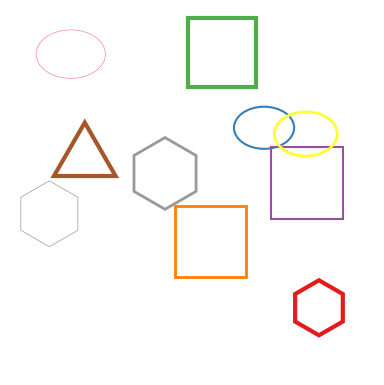[{"shape": "hexagon", "thickness": 3, "radius": 0.36, "center": [0.828, 0.201]}, {"shape": "oval", "thickness": 1.5, "radius": 0.39, "center": [0.686, 0.668]}, {"shape": "square", "thickness": 3, "radius": 0.44, "center": [0.577, 0.864]}, {"shape": "square", "thickness": 1.5, "radius": 0.47, "center": [0.798, 0.525]}, {"shape": "square", "thickness": 2, "radius": 0.46, "center": [0.547, 0.372]}, {"shape": "oval", "thickness": 2, "radius": 0.41, "center": [0.794, 0.652]}, {"shape": "triangle", "thickness": 3, "radius": 0.46, "center": [0.22, 0.589]}, {"shape": "oval", "thickness": 0.5, "radius": 0.45, "center": [0.184, 0.859]}, {"shape": "hexagon", "thickness": 0.5, "radius": 0.43, "center": [0.128, 0.445]}, {"shape": "hexagon", "thickness": 2, "radius": 0.47, "center": [0.429, 0.55]}]